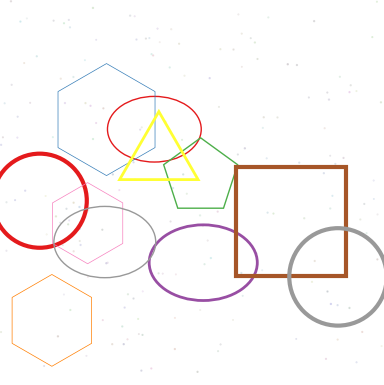[{"shape": "circle", "thickness": 3, "radius": 0.61, "center": [0.103, 0.479]}, {"shape": "oval", "thickness": 1, "radius": 0.61, "center": [0.401, 0.664]}, {"shape": "hexagon", "thickness": 0.5, "radius": 0.73, "center": [0.277, 0.689]}, {"shape": "pentagon", "thickness": 1, "radius": 0.51, "center": [0.521, 0.541]}, {"shape": "oval", "thickness": 2, "radius": 0.7, "center": [0.528, 0.318]}, {"shape": "hexagon", "thickness": 0.5, "radius": 0.6, "center": [0.135, 0.168]}, {"shape": "triangle", "thickness": 2, "radius": 0.59, "center": [0.413, 0.592]}, {"shape": "square", "thickness": 3, "radius": 0.71, "center": [0.756, 0.426]}, {"shape": "hexagon", "thickness": 0.5, "radius": 0.53, "center": [0.228, 0.42]}, {"shape": "circle", "thickness": 3, "radius": 0.63, "center": [0.878, 0.281]}, {"shape": "oval", "thickness": 1, "radius": 0.66, "center": [0.272, 0.371]}]